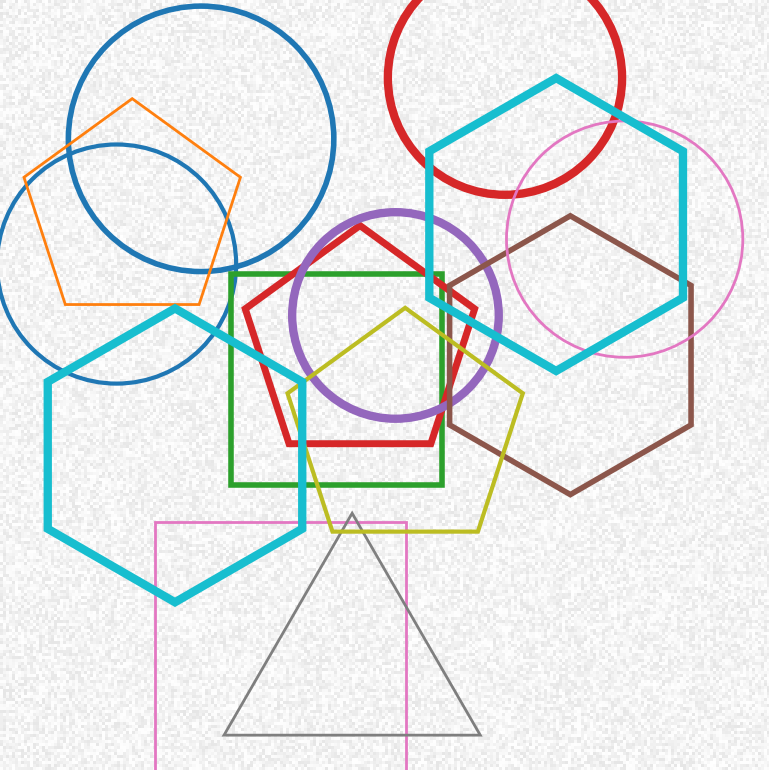[{"shape": "circle", "thickness": 1.5, "radius": 0.78, "center": [0.151, 0.657]}, {"shape": "circle", "thickness": 2, "radius": 0.86, "center": [0.261, 0.82]}, {"shape": "pentagon", "thickness": 1, "radius": 0.74, "center": [0.172, 0.724]}, {"shape": "square", "thickness": 2, "radius": 0.69, "center": [0.437, 0.507]}, {"shape": "pentagon", "thickness": 2.5, "radius": 0.78, "center": [0.467, 0.55]}, {"shape": "circle", "thickness": 3, "radius": 0.76, "center": [0.656, 0.899]}, {"shape": "circle", "thickness": 3, "radius": 0.67, "center": [0.514, 0.59]}, {"shape": "hexagon", "thickness": 2, "radius": 0.91, "center": [0.741, 0.539]}, {"shape": "square", "thickness": 1, "radius": 0.82, "center": [0.365, 0.159]}, {"shape": "circle", "thickness": 1, "radius": 0.77, "center": [0.811, 0.689]}, {"shape": "triangle", "thickness": 1, "radius": 0.96, "center": [0.457, 0.141]}, {"shape": "pentagon", "thickness": 1.5, "radius": 0.8, "center": [0.526, 0.44]}, {"shape": "hexagon", "thickness": 3, "radius": 0.95, "center": [0.722, 0.708]}, {"shape": "hexagon", "thickness": 3, "radius": 0.95, "center": [0.227, 0.409]}]